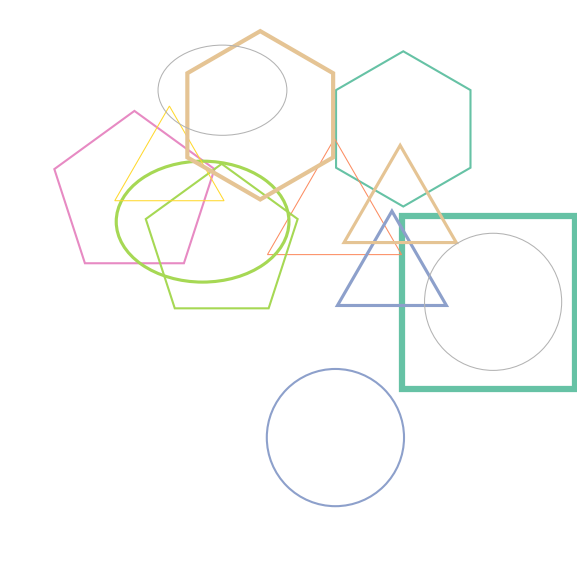[{"shape": "square", "thickness": 3, "radius": 0.75, "center": [0.846, 0.476]}, {"shape": "hexagon", "thickness": 1, "radius": 0.67, "center": [0.698, 0.776]}, {"shape": "triangle", "thickness": 0.5, "radius": 0.67, "center": [0.579, 0.625]}, {"shape": "triangle", "thickness": 1.5, "radius": 0.54, "center": [0.679, 0.525]}, {"shape": "circle", "thickness": 1, "radius": 0.59, "center": [0.581, 0.241]}, {"shape": "pentagon", "thickness": 1, "radius": 0.73, "center": [0.233, 0.661]}, {"shape": "pentagon", "thickness": 1, "radius": 0.69, "center": [0.384, 0.577]}, {"shape": "oval", "thickness": 1.5, "radius": 0.75, "center": [0.351, 0.615]}, {"shape": "triangle", "thickness": 0.5, "radius": 0.55, "center": [0.293, 0.706]}, {"shape": "hexagon", "thickness": 2, "radius": 0.73, "center": [0.451, 0.799]}, {"shape": "triangle", "thickness": 1.5, "radius": 0.56, "center": [0.693, 0.635]}, {"shape": "oval", "thickness": 0.5, "radius": 0.56, "center": [0.385, 0.843]}, {"shape": "circle", "thickness": 0.5, "radius": 0.59, "center": [0.854, 0.476]}]